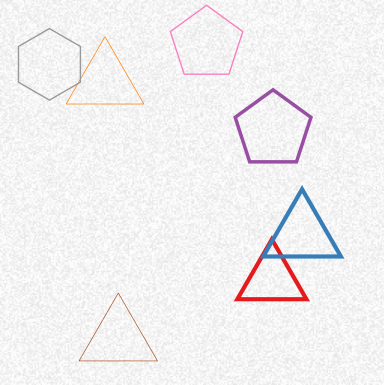[{"shape": "triangle", "thickness": 3, "radius": 0.52, "center": [0.706, 0.275]}, {"shape": "triangle", "thickness": 3, "radius": 0.58, "center": [0.785, 0.392]}, {"shape": "pentagon", "thickness": 2.5, "radius": 0.52, "center": [0.709, 0.663]}, {"shape": "triangle", "thickness": 0.5, "radius": 0.58, "center": [0.273, 0.788]}, {"shape": "triangle", "thickness": 0.5, "radius": 0.59, "center": [0.307, 0.121]}, {"shape": "pentagon", "thickness": 1, "radius": 0.49, "center": [0.537, 0.887]}, {"shape": "hexagon", "thickness": 1, "radius": 0.46, "center": [0.128, 0.833]}]